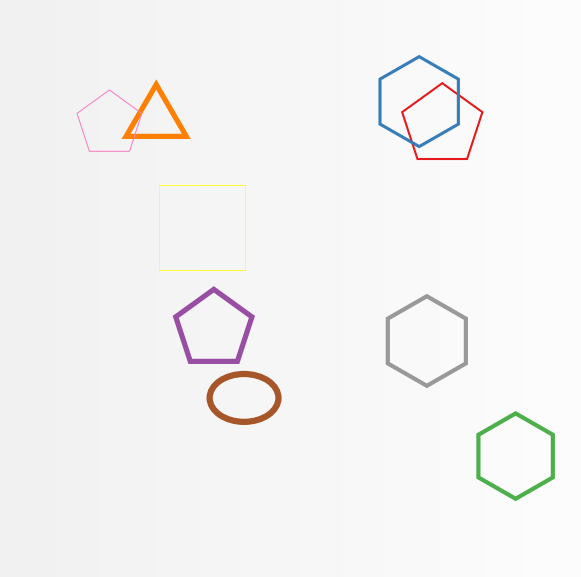[{"shape": "pentagon", "thickness": 1, "radius": 0.36, "center": [0.761, 0.783]}, {"shape": "hexagon", "thickness": 1.5, "radius": 0.39, "center": [0.721, 0.823]}, {"shape": "hexagon", "thickness": 2, "radius": 0.37, "center": [0.887, 0.209]}, {"shape": "pentagon", "thickness": 2.5, "radius": 0.34, "center": [0.368, 0.429]}, {"shape": "triangle", "thickness": 2.5, "radius": 0.3, "center": [0.269, 0.793]}, {"shape": "square", "thickness": 0.5, "radius": 0.37, "center": [0.347, 0.604]}, {"shape": "oval", "thickness": 3, "radius": 0.3, "center": [0.42, 0.31]}, {"shape": "pentagon", "thickness": 0.5, "radius": 0.29, "center": [0.188, 0.785]}, {"shape": "hexagon", "thickness": 2, "radius": 0.39, "center": [0.734, 0.409]}]